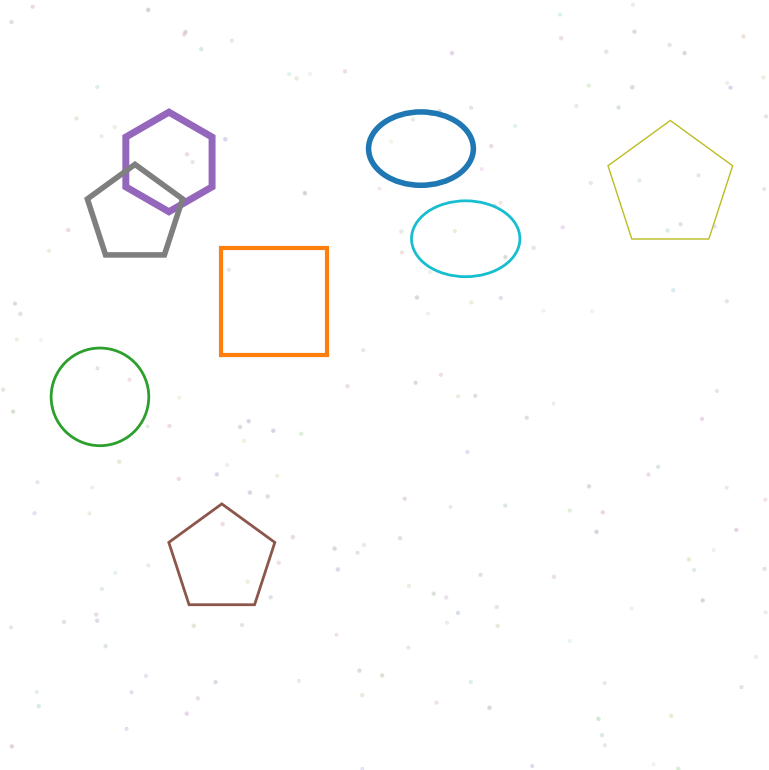[{"shape": "oval", "thickness": 2, "radius": 0.34, "center": [0.547, 0.807]}, {"shape": "square", "thickness": 1.5, "radius": 0.35, "center": [0.356, 0.609]}, {"shape": "circle", "thickness": 1, "radius": 0.32, "center": [0.13, 0.485]}, {"shape": "hexagon", "thickness": 2.5, "radius": 0.32, "center": [0.219, 0.79]}, {"shape": "pentagon", "thickness": 1, "radius": 0.36, "center": [0.288, 0.273]}, {"shape": "pentagon", "thickness": 2, "radius": 0.33, "center": [0.175, 0.722]}, {"shape": "pentagon", "thickness": 0.5, "radius": 0.43, "center": [0.871, 0.758]}, {"shape": "oval", "thickness": 1, "radius": 0.35, "center": [0.605, 0.69]}]